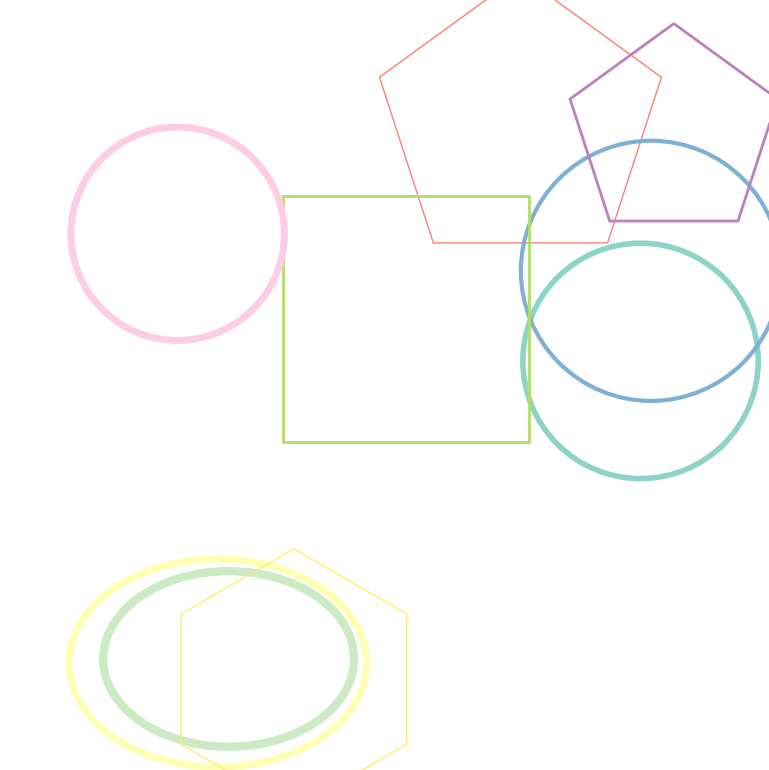[{"shape": "circle", "thickness": 2, "radius": 0.76, "center": [0.832, 0.531]}, {"shape": "oval", "thickness": 2.5, "radius": 0.97, "center": [0.283, 0.139]}, {"shape": "pentagon", "thickness": 0.5, "radius": 0.96, "center": [0.676, 0.84]}, {"shape": "circle", "thickness": 1.5, "radius": 0.84, "center": [0.845, 0.648]}, {"shape": "square", "thickness": 1, "radius": 0.8, "center": [0.527, 0.586]}, {"shape": "circle", "thickness": 2.5, "radius": 0.69, "center": [0.231, 0.696]}, {"shape": "pentagon", "thickness": 1, "radius": 0.71, "center": [0.875, 0.828]}, {"shape": "oval", "thickness": 3, "radius": 0.81, "center": [0.297, 0.144]}, {"shape": "hexagon", "thickness": 0.5, "radius": 0.85, "center": [0.382, 0.118]}]